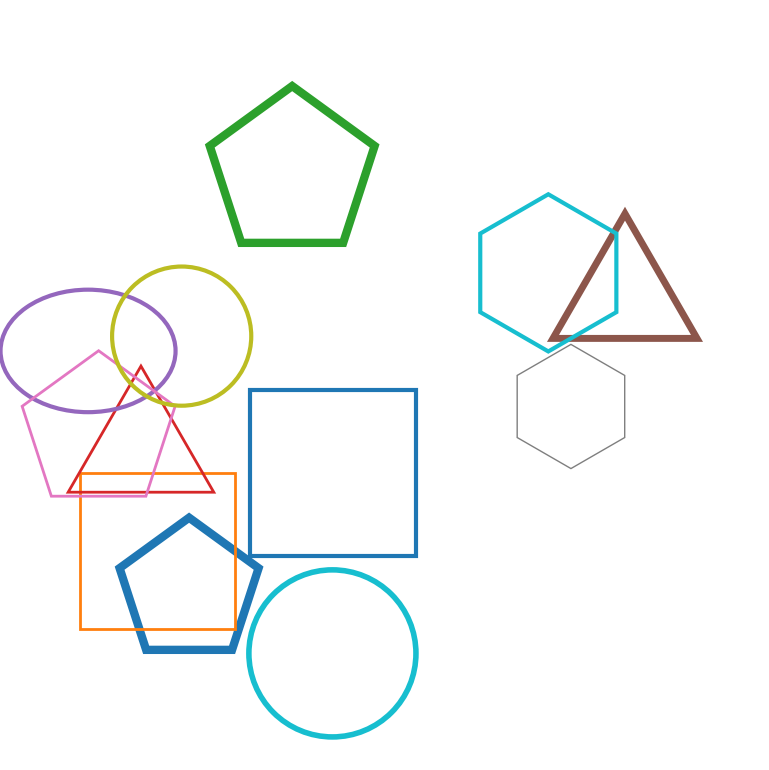[{"shape": "square", "thickness": 1.5, "radius": 0.54, "center": [0.433, 0.385]}, {"shape": "pentagon", "thickness": 3, "radius": 0.47, "center": [0.246, 0.233]}, {"shape": "square", "thickness": 1, "radius": 0.51, "center": [0.205, 0.284]}, {"shape": "pentagon", "thickness": 3, "radius": 0.56, "center": [0.379, 0.776]}, {"shape": "triangle", "thickness": 1, "radius": 0.55, "center": [0.183, 0.415]}, {"shape": "oval", "thickness": 1.5, "radius": 0.57, "center": [0.114, 0.544]}, {"shape": "triangle", "thickness": 2.5, "radius": 0.54, "center": [0.812, 0.615]}, {"shape": "pentagon", "thickness": 1, "radius": 0.52, "center": [0.128, 0.44]}, {"shape": "hexagon", "thickness": 0.5, "radius": 0.4, "center": [0.741, 0.472]}, {"shape": "circle", "thickness": 1.5, "radius": 0.45, "center": [0.236, 0.563]}, {"shape": "circle", "thickness": 2, "radius": 0.54, "center": [0.432, 0.151]}, {"shape": "hexagon", "thickness": 1.5, "radius": 0.51, "center": [0.712, 0.646]}]